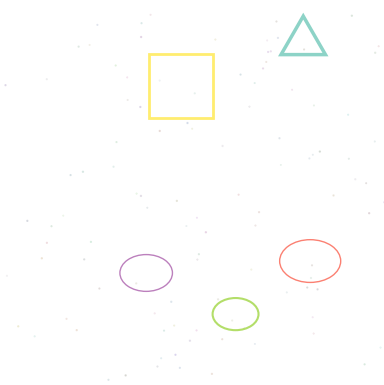[{"shape": "triangle", "thickness": 2.5, "radius": 0.33, "center": [0.788, 0.891]}, {"shape": "oval", "thickness": 1, "radius": 0.4, "center": [0.806, 0.322]}, {"shape": "oval", "thickness": 1.5, "radius": 0.3, "center": [0.612, 0.184]}, {"shape": "oval", "thickness": 1, "radius": 0.34, "center": [0.38, 0.291]}, {"shape": "square", "thickness": 2, "radius": 0.42, "center": [0.47, 0.777]}]